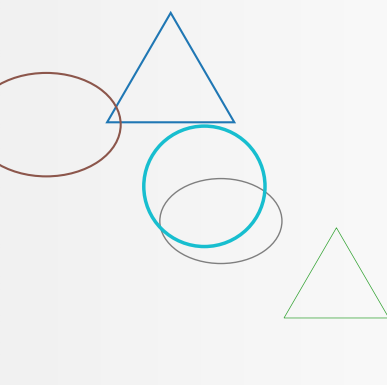[{"shape": "triangle", "thickness": 1.5, "radius": 0.95, "center": [0.441, 0.777]}, {"shape": "triangle", "thickness": 0.5, "radius": 0.78, "center": [0.868, 0.252]}, {"shape": "oval", "thickness": 1.5, "radius": 0.96, "center": [0.12, 0.676]}, {"shape": "oval", "thickness": 1, "radius": 0.79, "center": [0.57, 0.426]}, {"shape": "circle", "thickness": 2.5, "radius": 0.78, "center": [0.527, 0.516]}]